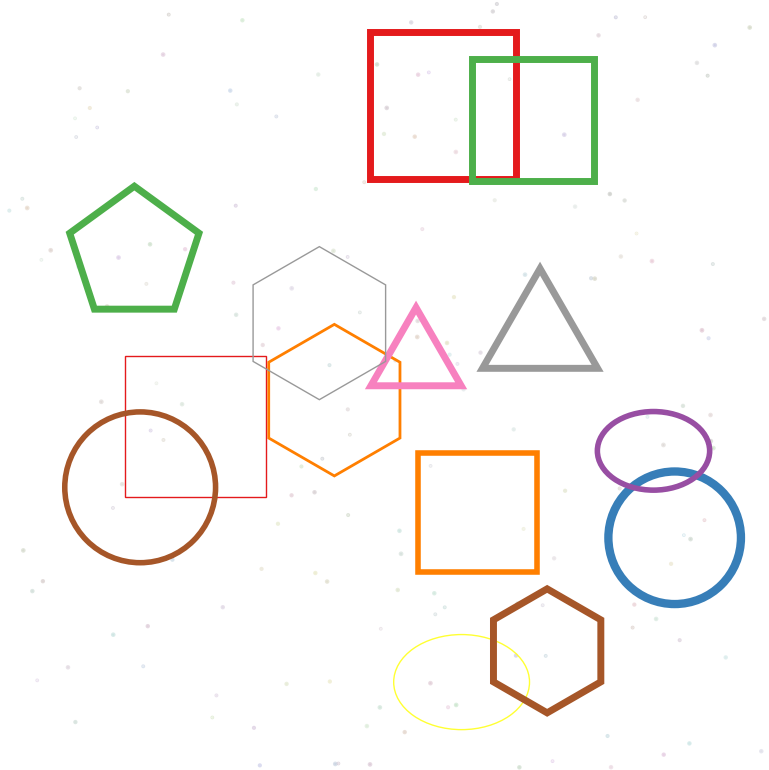[{"shape": "square", "thickness": 0.5, "radius": 0.46, "center": [0.254, 0.446]}, {"shape": "square", "thickness": 2.5, "radius": 0.48, "center": [0.575, 0.863]}, {"shape": "circle", "thickness": 3, "radius": 0.43, "center": [0.876, 0.302]}, {"shape": "pentagon", "thickness": 2.5, "radius": 0.44, "center": [0.174, 0.67]}, {"shape": "square", "thickness": 2.5, "radius": 0.4, "center": [0.692, 0.844]}, {"shape": "oval", "thickness": 2, "radius": 0.36, "center": [0.849, 0.414]}, {"shape": "square", "thickness": 2, "radius": 0.39, "center": [0.62, 0.335]}, {"shape": "hexagon", "thickness": 1, "radius": 0.49, "center": [0.434, 0.48]}, {"shape": "oval", "thickness": 0.5, "radius": 0.44, "center": [0.599, 0.114]}, {"shape": "circle", "thickness": 2, "radius": 0.49, "center": [0.182, 0.367]}, {"shape": "hexagon", "thickness": 2.5, "radius": 0.4, "center": [0.711, 0.155]}, {"shape": "triangle", "thickness": 2.5, "radius": 0.34, "center": [0.54, 0.533]}, {"shape": "triangle", "thickness": 2.5, "radius": 0.43, "center": [0.701, 0.565]}, {"shape": "hexagon", "thickness": 0.5, "radius": 0.5, "center": [0.415, 0.58]}]